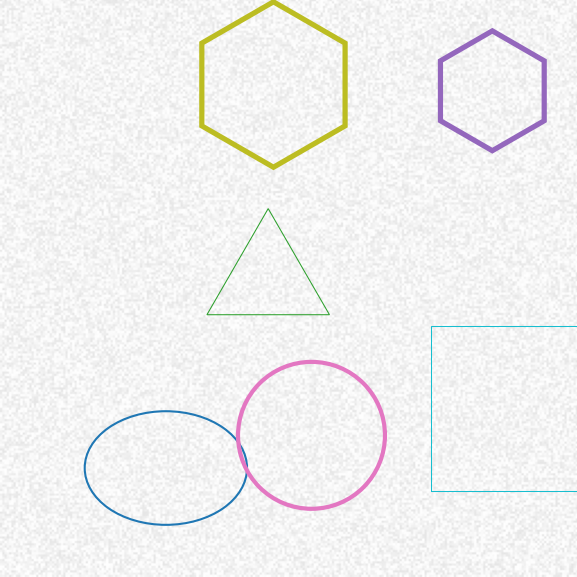[{"shape": "oval", "thickness": 1, "radius": 0.7, "center": [0.287, 0.189]}, {"shape": "triangle", "thickness": 0.5, "radius": 0.61, "center": [0.464, 0.515]}, {"shape": "hexagon", "thickness": 2.5, "radius": 0.52, "center": [0.853, 0.842]}, {"shape": "circle", "thickness": 2, "radius": 0.64, "center": [0.539, 0.245]}, {"shape": "hexagon", "thickness": 2.5, "radius": 0.72, "center": [0.474, 0.853]}, {"shape": "square", "thickness": 0.5, "radius": 0.71, "center": [0.889, 0.291]}]